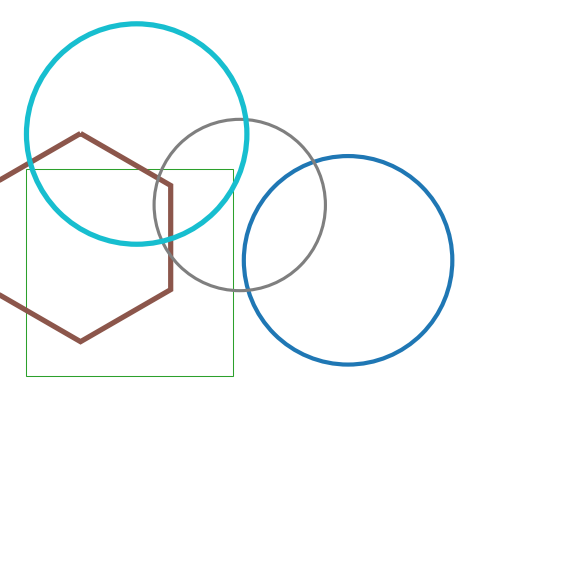[{"shape": "circle", "thickness": 2, "radius": 0.9, "center": [0.603, 0.548]}, {"shape": "square", "thickness": 0.5, "radius": 0.9, "center": [0.224, 0.527]}, {"shape": "hexagon", "thickness": 2.5, "radius": 0.9, "center": [0.139, 0.588]}, {"shape": "circle", "thickness": 1.5, "radius": 0.74, "center": [0.415, 0.644]}, {"shape": "circle", "thickness": 2.5, "radius": 0.95, "center": [0.237, 0.767]}]